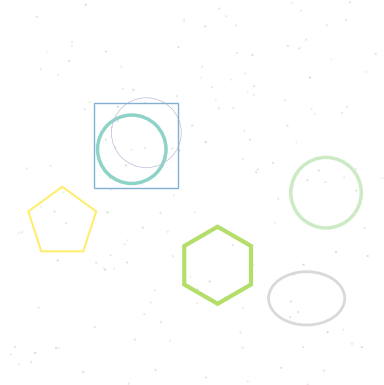[{"shape": "circle", "thickness": 2.5, "radius": 0.44, "center": [0.342, 0.612]}, {"shape": "circle", "thickness": 0.5, "radius": 0.45, "center": [0.38, 0.655]}, {"shape": "square", "thickness": 1, "radius": 0.55, "center": [0.353, 0.622]}, {"shape": "hexagon", "thickness": 3, "radius": 0.5, "center": [0.565, 0.311]}, {"shape": "oval", "thickness": 2, "radius": 0.49, "center": [0.796, 0.225]}, {"shape": "circle", "thickness": 2.5, "radius": 0.46, "center": [0.847, 0.5]}, {"shape": "pentagon", "thickness": 1.5, "radius": 0.46, "center": [0.162, 0.422]}]